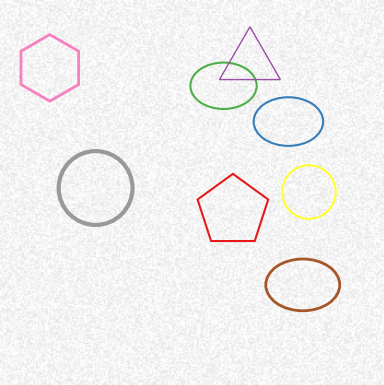[{"shape": "pentagon", "thickness": 1.5, "radius": 0.48, "center": [0.605, 0.452]}, {"shape": "oval", "thickness": 1.5, "radius": 0.45, "center": [0.749, 0.684]}, {"shape": "oval", "thickness": 1.5, "radius": 0.43, "center": [0.581, 0.777]}, {"shape": "triangle", "thickness": 1, "radius": 0.46, "center": [0.649, 0.839]}, {"shape": "circle", "thickness": 1.5, "radius": 0.35, "center": [0.802, 0.501]}, {"shape": "oval", "thickness": 2, "radius": 0.48, "center": [0.786, 0.26]}, {"shape": "hexagon", "thickness": 2, "radius": 0.43, "center": [0.129, 0.824]}, {"shape": "circle", "thickness": 3, "radius": 0.48, "center": [0.248, 0.512]}]